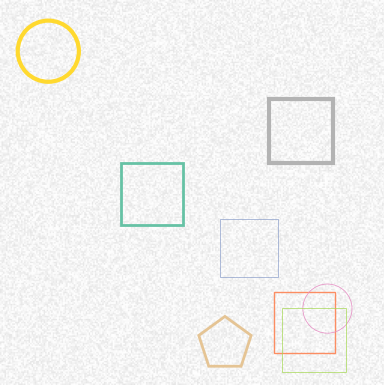[{"shape": "square", "thickness": 2, "radius": 0.4, "center": [0.394, 0.497]}, {"shape": "square", "thickness": 1, "radius": 0.4, "center": [0.79, 0.163]}, {"shape": "square", "thickness": 0.5, "radius": 0.38, "center": [0.647, 0.356]}, {"shape": "circle", "thickness": 0.5, "radius": 0.32, "center": [0.85, 0.198]}, {"shape": "square", "thickness": 0.5, "radius": 0.41, "center": [0.815, 0.117]}, {"shape": "circle", "thickness": 3, "radius": 0.4, "center": [0.126, 0.867]}, {"shape": "pentagon", "thickness": 2, "radius": 0.36, "center": [0.584, 0.107]}, {"shape": "square", "thickness": 3, "radius": 0.41, "center": [0.782, 0.66]}]